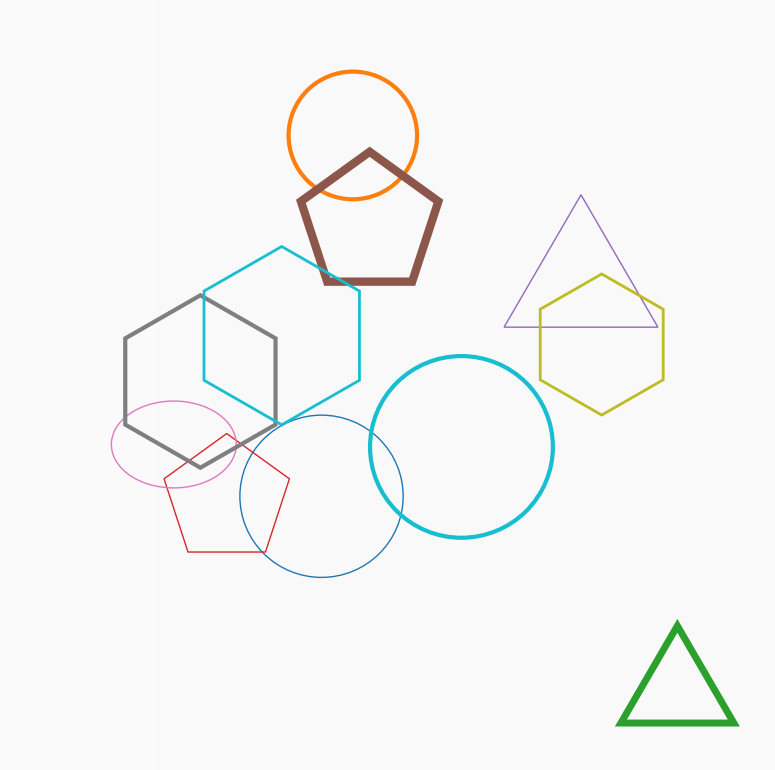[{"shape": "circle", "thickness": 0.5, "radius": 0.53, "center": [0.415, 0.355]}, {"shape": "circle", "thickness": 1.5, "radius": 0.41, "center": [0.455, 0.824]}, {"shape": "triangle", "thickness": 2.5, "radius": 0.42, "center": [0.874, 0.103]}, {"shape": "pentagon", "thickness": 0.5, "radius": 0.43, "center": [0.293, 0.352]}, {"shape": "triangle", "thickness": 0.5, "radius": 0.57, "center": [0.75, 0.632]}, {"shape": "pentagon", "thickness": 3, "radius": 0.47, "center": [0.477, 0.71]}, {"shape": "oval", "thickness": 0.5, "radius": 0.4, "center": [0.224, 0.423]}, {"shape": "hexagon", "thickness": 1.5, "radius": 0.56, "center": [0.259, 0.505]}, {"shape": "hexagon", "thickness": 1, "radius": 0.46, "center": [0.776, 0.553]}, {"shape": "circle", "thickness": 1.5, "radius": 0.59, "center": [0.595, 0.42]}, {"shape": "hexagon", "thickness": 1, "radius": 0.58, "center": [0.364, 0.564]}]